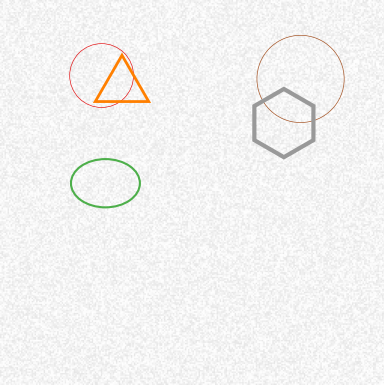[{"shape": "circle", "thickness": 0.5, "radius": 0.41, "center": [0.264, 0.804]}, {"shape": "oval", "thickness": 1.5, "radius": 0.45, "center": [0.274, 0.524]}, {"shape": "triangle", "thickness": 2, "radius": 0.4, "center": [0.317, 0.776]}, {"shape": "circle", "thickness": 0.5, "radius": 0.57, "center": [0.781, 0.795]}, {"shape": "hexagon", "thickness": 3, "radius": 0.44, "center": [0.737, 0.68]}]